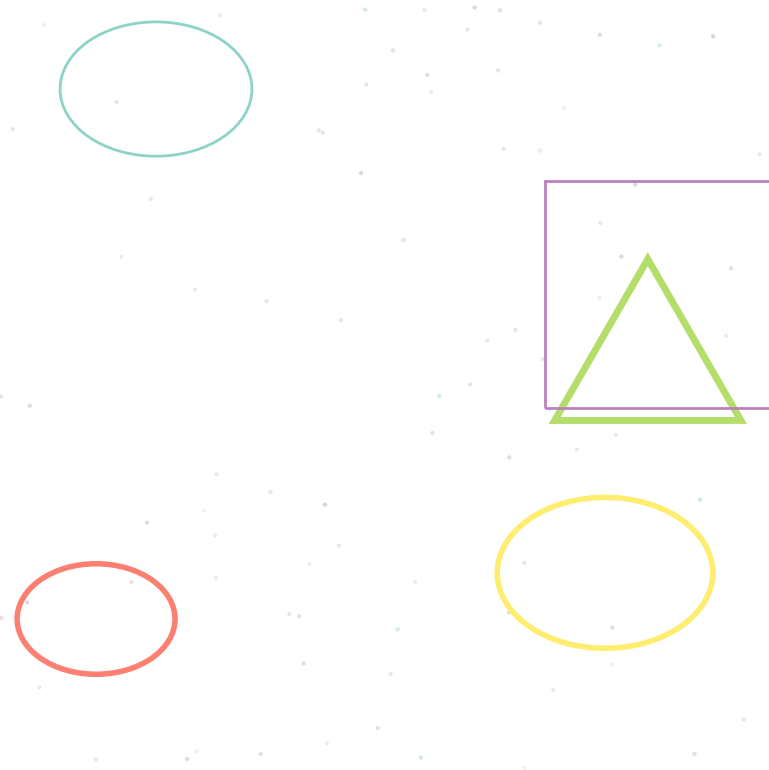[{"shape": "oval", "thickness": 1, "radius": 0.62, "center": [0.203, 0.884]}, {"shape": "oval", "thickness": 2, "radius": 0.51, "center": [0.125, 0.196]}, {"shape": "triangle", "thickness": 2.5, "radius": 0.7, "center": [0.841, 0.524]}, {"shape": "square", "thickness": 1, "radius": 0.74, "center": [0.855, 0.617]}, {"shape": "oval", "thickness": 2, "radius": 0.7, "center": [0.786, 0.256]}]